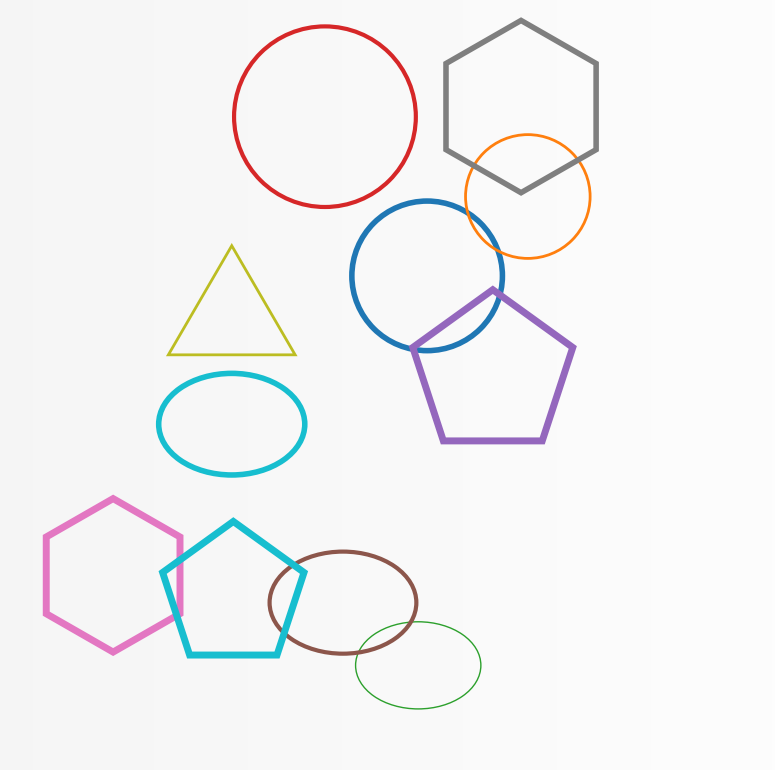[{"shape": "circle", "thickness": 2, "radius": 0.49, "center": [0.551, 0.642]}, {"shape": "circle", "thickness": 1, "radius": 0.4, "center": [0.681, 0.745]}, {"shape": "oval", "thickness": 0.5, "radius": 0.4, "center": [0.54, 0.136]}, {"shape": "circle", "thickness": 1.5, "radius": 0.59, "center": [0.419, 0.848]}, {"shape": "pentagon", "thickness": 2.5, "radius": 0.54, "center": [0.636, 0.515]}, {"shape": "oval", "thickness": 1.5, "radius": 0.47, "center": [0.443, 0.217]}, {"shape": "hexagon", "thickness": 2.5, "radius": 0.5, "center": [0.146, 0.253]}, {"shape": "hexagon", "thickness": 2, "radius": 0.56, "center": [0.672, 0.862]}, {"shape": "triangle", "thickness": 1, "radius": 0.47, "center": [0.299, 0.586]}, {"shape": "pentagon", "thickness": 2.5, "radius": 0.48, "center": [0.301, 0.227]}, {"shape": "oval", "thickness": 2, "radius": 0.47, "center": [0.299, 0.449]}]